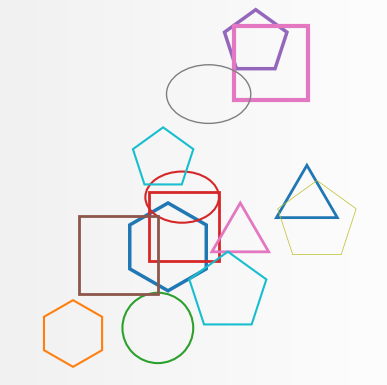[{"shape": "hexagon", "thickness": 2.5, "radius": 0.57, "center": [0.434, 0.359]}, {"shape": "triangle", "thickness": 2, "radius": 0.45, "center": [0.792, 0.48]}, {"shape": "hexagon", "thickness": 1.5, "radius": 0.43, "center": [0.188, 0.134]}, {"shape": "circle", "thickness": 1.5, "radius": 0.46, "center": [0.407, 0.148]}, {"shape": "oval", "thickness": 1.5, "radius": 0.47, "center": [0.47, 0.488]}, {"shape": "square", "thickness": 2, "radius": 0.45, "center": [0.475, 0.412]}, {"shape": "pentagon", "thickness": 2.5, "radius": 0.42, "center": [0.66, 0.89]}, {"shape": "square", "thickness": 2, "radius": 0.51, "center": [0.306, 0.338]}, {"shape": "square", "thickness": 3, "radius": 0.48, "center": [0.7, 0.836]}, {"shape": "triangle", "thickness": 2, "radius": 0.42, "center": [0.62, 0.388]}, {"shape": "oval", "thickness": 1, "radius": 0.54, "center": [0.538, 0.756]}, {"shape": "pentagon", "thickness": 0.5, "radius": 0.53, "center": [0.818, 0.425]}, {"shape": "pentagon", "thickness": 1.5, "radius": 0.41, "center": [0.421, 0.587]}, {"shape": "pentagon", "thickness": 1.5, "radius": 0.52, "center": [0.588, 0.242]}]